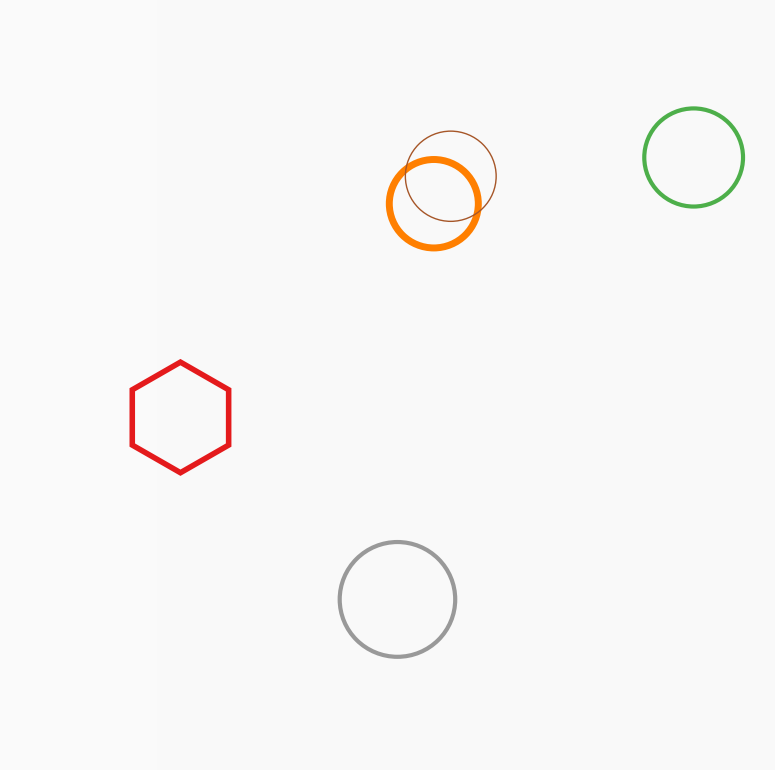[{"shape": "hexagon", "thickness": 2, "radius": 0.36, "center": [0.233, 0.458]}, {"shape": "circle", "thickness": 1.5, "radius": 0.32, "center": [0.895, 0.795]}, {"shape": "circle", "thickness": 2.5, "radius": 0.29, "center": [0.56, 0.735]}, {"shape": "circle", "thickness": 0.5, "radius": 0.29, "center": [0.582, 0.771]}, {"shape": "circle", "thickness": 1.5, "radius": 0.37, "center": [0.513, 0.222]}]